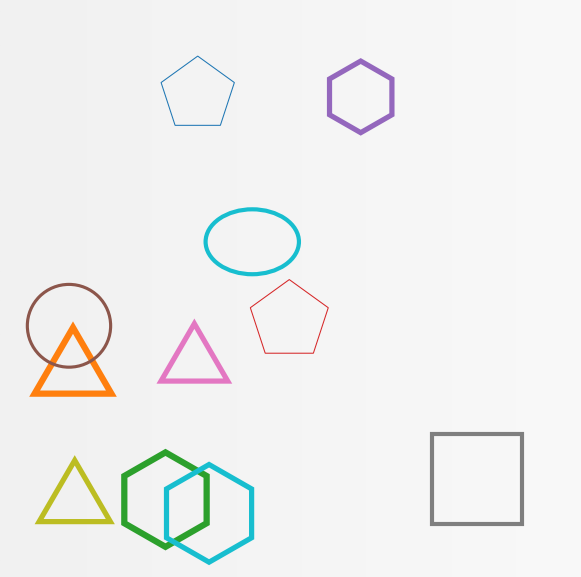[{"shape": "pentagon", "thickness": 0.5, "radius": 0.33, "center": [0.34, 0.836]}, {"shape": "triangle", "thickness": 3, "radius": 0.38, "center": [0.126, 0.356]}, {"shape": "hexagon", "thickness": 3, "radius": 0.41, "center": [0.285, 0.134]}, {"shape": "pentagon", "thickness": 0.5, "radius": 0.35, "center": [0.498, 0.445]}, {"shape": "hexagon", "thickness": 2.5, "radius": 0.31, "center": [0.621, 0.831]}, {"shape": "circle", "thickness": 1.5, "radius": 0.36, "center": [0.119, 0.435]}, {"shape": "triangle", "thickness": 2.5, "radius": 0.33, "center": [0.334, 0.372]}, {"shape": "square", "thickness": 2, "radius": 0.39, "center": [0.82, 0.17]}, {"shape": "triangle", "thickness": 2.5, "radius": 0.35, "center": [0.129, 0.131]}, {"shape": "oval", "thickness": 2, "radius": 0.4, "center": [0.434, 0.58]}, {"shape": "hexagon", "thickness": 2.5, "radius": 0.42, "center": [0.36, 0.11]}]